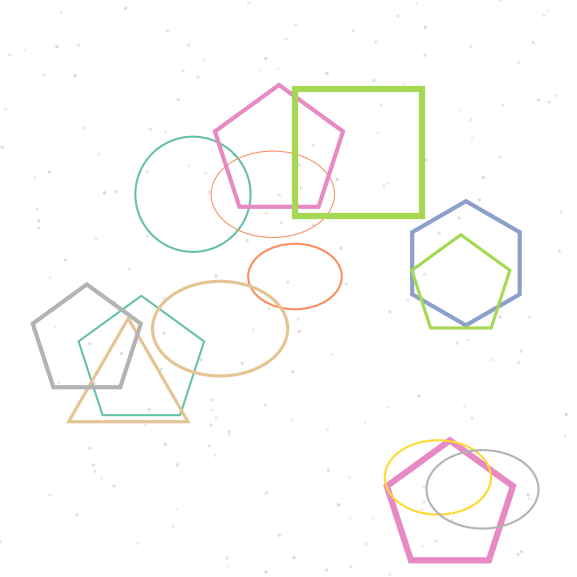[{"shape": "circle", "thickness": 1, "radius": 0.5, "center": [0.334, 0.663]}, {"shape": "pentagon", "thickness": 1, "radius": 0.57, "center": [0.245, 0.373]}, {"shape": "oval", "thickness": 1, "radius": 0.41, "center": [0.511, 0.52]}, {"shape": "oval", "thickness": 0.5, "radius": 0.53, "center": [0.472, 0.663]}, {"shape": "hexagon", "thickness": 2, "radius": 0.54, "center": [0.807, 0.543]}, {"shape": "pentagon", "thickness": 2, "radius": 0.58, "center": [0.483, 0.735]}, {"shape": "pentagon", "thickness": 3, "radius": 0.57, "center": [0.779, 0.122]}, {"shape": "pentagon", "thickness": 1.5, "radius": 0.45, "center": [0.798, 0.503]}, {"shape": "square", "thickness": 3, "radius": 0.55, "center": [0.621, 0.735]}, {"shape": "oval", "thickness": 1, "radius": 0.46, "center": [0.758, 0.172]}, {"shape": "triangle", "thickness": 1.5, "radius": 0.6, "center": [0.222, 0.329]}, {"shape": "oval", "thickness": 1.5, "radius": 0.59, "center": [0.381, 0.43]}, {"shape": "oval", "thickness": 1, "radius": 0.49, "center": [0.836, 0.152]}, {"shape": "pentagon", "thickness": 2, "radius": 0.49, "center": [0.15, 0.408]}]